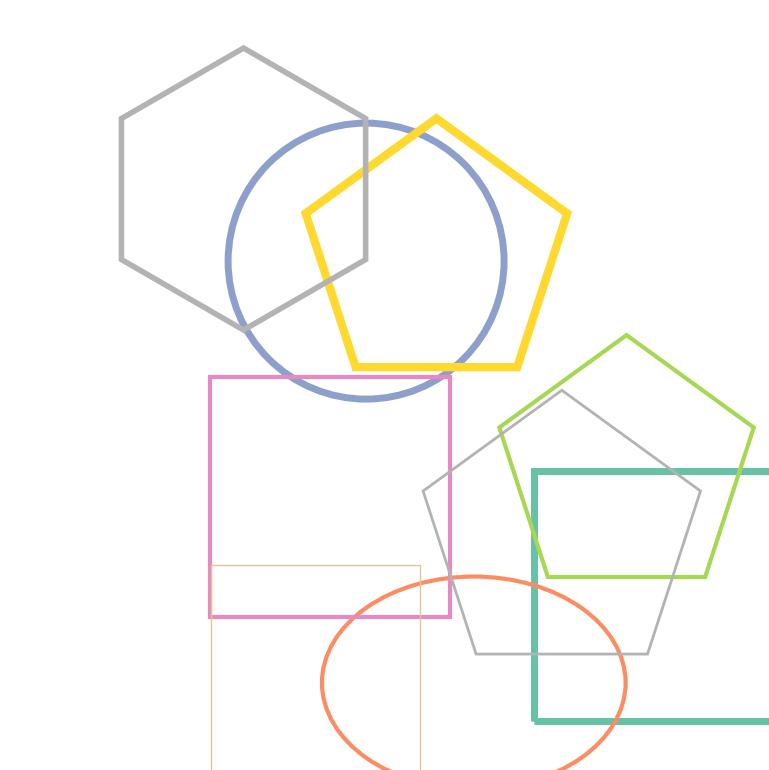[{"shape": "square", "thickness": 2.5, "radius": 0.81, "center": [0.855, 0.226]}, {"shape": "oval", "thickness": 1.5, "radius": 0.99, "center": [0.615, 0.113]}, {"shape": "circle", "thickness": 2.5, "radius": 0.9, "center": [0.475, 0.661]}, {"shape": "square", "thickness": 1.5, "radius": 0.78, "center": [0.428, 0.354]}, {"shape": "pentagon", "thickness": 1.5, "radius": 0.87, "center": [0.814, 0.391]}, {"shape": "pentagon", "thickness": 3, "radius": 0.89, "center": [0.567, 0.668]}, {"shape": "square", "thickness": 0.5, "radius": 0.68, "center": [0.41, 0.131]}, {"shape": "pentagon", "thickness": 1, "radius": 0.95, "center": [0.73, 0.304]}, {"shape": "hexagon", "thickness": 2, "radius": 0.92, "center": [0.316, 0.755]}]